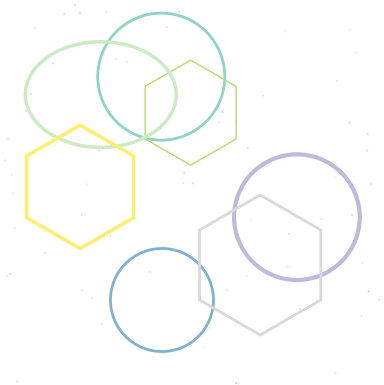[{"shape": "circle", "thickness": 2, "radius": 0.83, "center": [0.419, 0.801]}, {"shape": "circle", "thickness": 3, "radius": 0.82, "center": [0.771, 0.436]}, {"shape": "circle", "thickness": 2, "radius": 0.67, "center": [0.421, 0.221]}, {"shape": "hexagon", "thickness": 1, "radius": 0.68, "center": [0.495, 0.707]}, {"shape": "hexagon", "thickness": 2, "radius": 0.91, "center": [0.676, 0.312]}, {"shape": "oval", "thickness": 2.5, "radius": 0.98, "center": [0.262, 0.754]}, {"shape": "hexagon", "thickness": 2.5, "radius": 0.8, "center": [0.208, 0.515]}]